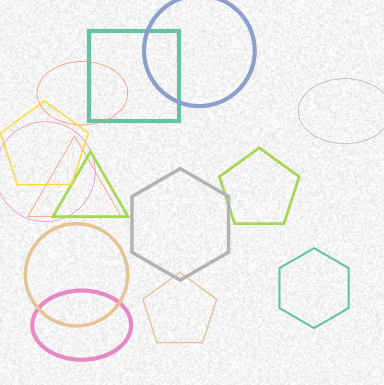[{"shape": "hexagon", "thickness": 1.5, "radius": 0.52, "center": [0.816, 0.252]}, {"shape": "square", "thickness": 3, "radius": 0.59, "center": [0.348, 0.802]}, {"shape": "triangle", "thickness": 0.5, "radius": 0.7, "center": [0.194, 0.507]}, {"shape": "oval", "thickness": 0.5, "radius": 0.59, "center": [0.214, 0.758]}, {"shape": "circle", "thickness": 3, "radius": 0.72, "center": [0.518, 0.868]}, {"shape": "circle", "thickness": 0.5, "radius": 0.65, "center": [0.117, 0.554]}, {"shape": "oval", "thickness": 3, "radius": 0.64, "center": [0.212, 0.155]}, {"shape": "pentagon", "thickness": 2, "radius": 0.54, "center": [0.673, 0.507]}, {"shape": "triangle", "thickness": 2, "radius": 0.56, "center": [0.235, 0.494]}, {"shape": "pentagon", "thickness": 1, "radius": 0.6, "center": [0.115, 0.618]}, {"shape": "pentagon", "thickness": 1, "radius": 0.5, "center": [0.467, 0.192]}, {"shape": "circle", "thickness": 2.5, "radius": 0.66, "center": [0.199, 0.286]}, {"shape": "oval", "thickness": 0.5, "radius": 0.6, "center": [0.896, 0.711]}, {"shape": "hexagon", "thickness": 2.5, "radius": 0.72, "center": [0.468, 0.417]}]